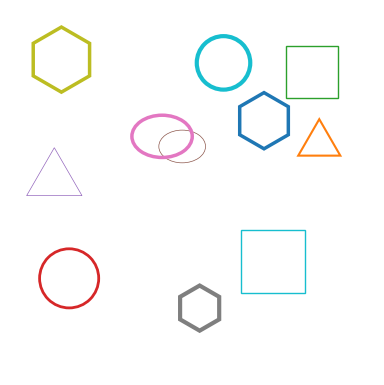[{"shape": "hexagon", "thickness": 2.5, "radius": 0.36, "center": [0.686, 0.686]}, {"shape": "triangle", "thickness": 1.5, "radius": 0.32, "center": [0.829, 0.627]}, {"shape": "square", "thickness": 1, "radius": 0.34, "center": [0.809, 0.813]}, {"shape": "circle", "thickness": 2, "radius": 0.38, "center": [0.18, 0.277]}, {"shape": "triangle", "thickness": 0.5, "radius": 0.42, "center": [0.141, 0.533]}, {"shape": "oval", "thickness": 0.5, "radius": 0.3, "center": [0.473, 0.62]}, {"shape": "oval", "thickness": 2.5, "radius": 0.39, "center": [0.421, 0.646]}, {"shape": "hexagon", "thickness": 3, "radius": 0.29, "center": [0.519, 0.2]}, {"shape": "hexagon", "thickness": 2.5, "radius": 0.42, "center": [0.159, 0.845]}, {"shape": "circle", "thickness": 3, "radius": 0.35, "center": [0.581, 0.837]}, {"shape": "square", "thickness": 1, "radius": 0.41, "center": [0.709, 0.321]}]